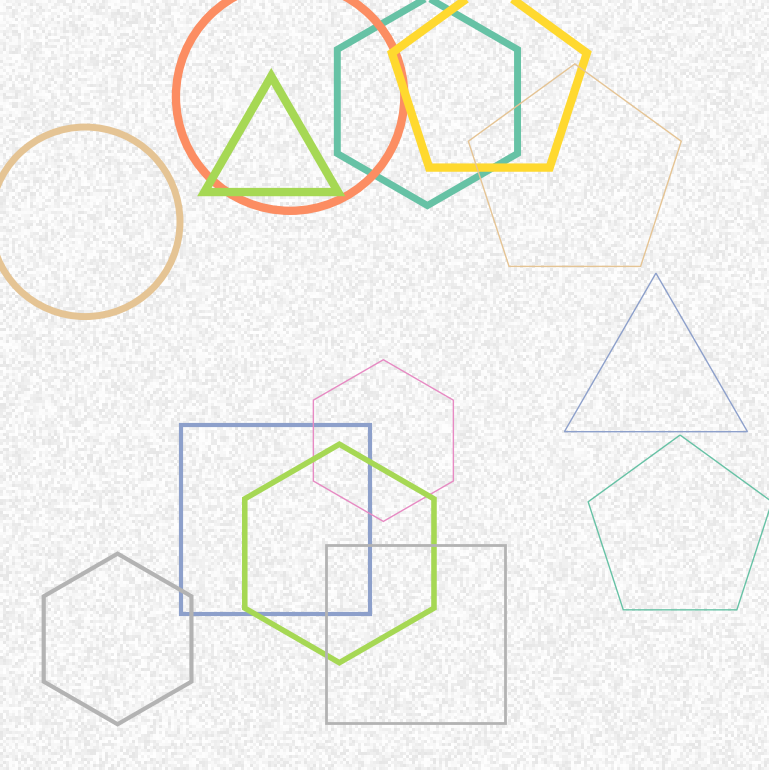[{"shape": "pentagon", "thickness": 0.5, "radius": 0.63, "center": [0.883, 0.31]}, {"shape": "hexagon", "thickness": 2.5, "radius": 0.68, "center": [0.555, 0.868]}, {"shape": "circle", "thickness": 3, "radius": 0.74, "center": [0.377, 0.875]}, {"shape": "triangle", "thickness": 0.5, "radius": 0.69, "center": [0.852, 0.508]}, {"shape": "square", "thickness": 1.5, "radius": 0.61, "center": [0.357, 0.325]}, {"shape": "hexagon", "thickness": 0.5, "radius": 0.52, "center": [0.498, 0.428]}, {"shape": "hexagon", "thickness": 2, "radius": 0.71, "center": [0.441, 0.281]}, {"shape": "triangle", "thickness": 3, "radius": 0.5, "center": [0.352, 0.801]}, {"shape": "pentagon", "thickness": 3, "radius": 0.67, "center": [0.636, 0.89]}, {"shape": "circle", "thickness": 2.5, "radius": 0.62, "center": [0.111, 0.712]}, {"shape": "pentagon", "thickness": 0.5, "radius": 0.73, "center": [0.747, 0.772]}, {"shape": "square", "thickness": 1, "radius": 0.58, "center": [0.539, 0.177]}, {"shape": "hexagon", "thickness": 1.5, "radius": 0.55, "center": [0.153, 0.17]}]